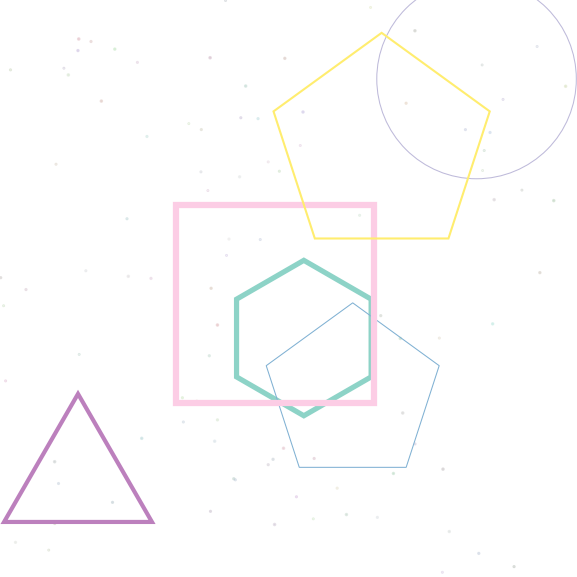[{"shape": "hexagon", "thickness": 2.5, "radius": 0.67, "center": [0.526, 0.414]}, {"shape": "circle", "thickness": 0.5, "radius": 0.86, "center": [0.825, 0.862]}, {"shape": "pentagon", "thickness": 0.5, "radius": 0.79, "center": [0.611, 0.317]}, {"shape": "square", "thickness": 3, "radius": 0.86, "center": [0.476, 0.473]}, {"shape": "triangle", "thickness": 2, "radius": 0.74, "center": [0.135, 0.169]}, {"shape": "pentagon", "thickness": 1, "radius": 0.98, "center": [0.661, 0.745]}]